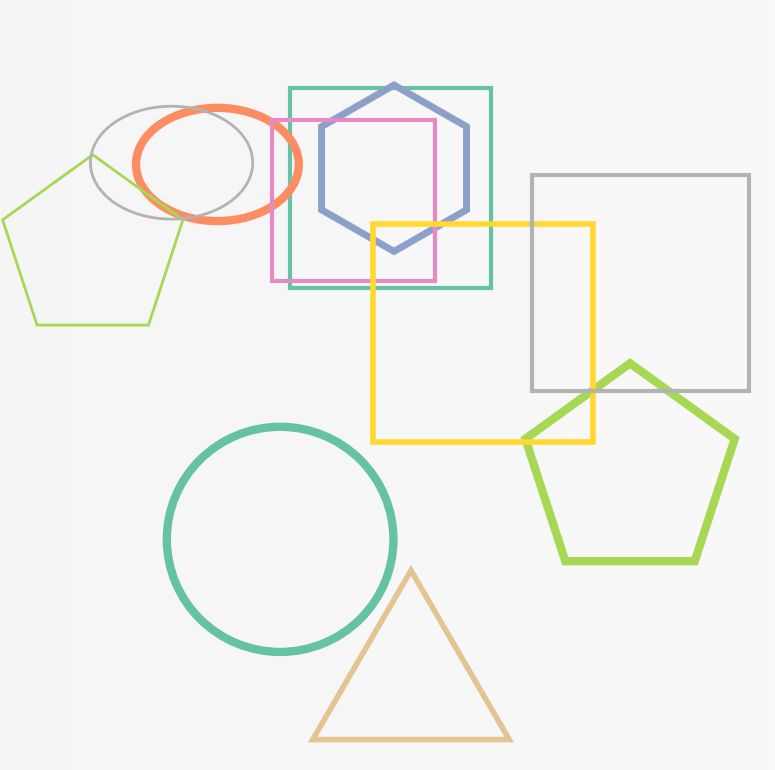[{"shape": "square", "thickness": 1.5, "radius": 0.65, "center": [0.504, 0.756]}, {"shape": "circle", "thickness": 3, "radius": 0.73, "center": [0.361, 0.3]}, {"shape": "oval", "thickness": 3, "radius": 0.53, "center": [0.28, 0.786]}, {"shape": "hexagon", "thickness": 2.5, "radius": 0.54, "center": [0.508, 0.782]}, {"shape": "square", "thickness": 1.5, "radius": 0.52, "center": [0.456, 0.739]}, {"shape": "pentagon", "thickness": 3, "radius": 0.71, "center": [0.813, 0.386]}, {"shape": "pentagon", "thickness": 1, "radius": 0.61, "center": [0.12, 0.677]}, {"shape": "square", "thickness": 2, "radius": 0.71, "center": [0.624, 0.567]}, {"shape": "triangle", "thickness": 2, "radius": 0.73, "center": [0.53, 0.113]}, {"shape": "square", "thickness": 1.5, "radius": 0.7, "center": [0.827, 0.633]}, {"shape": "oval", "thickness": 1, "radius": 0.52, "center": [0.221, 0.789]}]